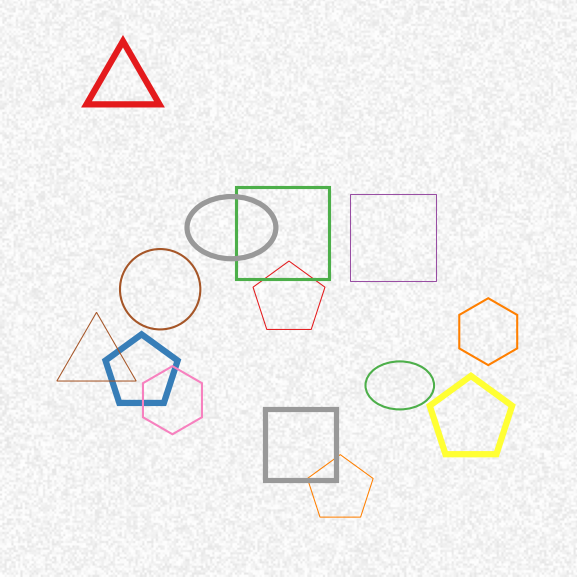[{"shape": "pentagon", "thickness": 0.5, "radius": 0.33, "center": [0.5, 0.482]}, {"shape": "triangle", "thickness": 3, "radius": 0.36, "center": [0.213, 0.855]}, {"shape": "pentagon", "thickness": 3, "radius": 0.33, "center": [0.245, 0.355]}, {"shape": "square", "thickness": 1.5, "radius": 0.4, "center": [0.489, 0.595]}, {"shape": "oval", "thickness": 1, "radius": 0.3, "center": [0.692, 0.332]}, {"shape": "square", "thickness": 0.5, "radius": 0.38, "center": [0.68, 0.588]}, {"shape": "hexagon", "thickness": 1, "radius": 0.29, "center": [0.845, 0.425]}, {"shape": "pentagon", "thickness": 0.5, "radius": 0.3, "center": [0.589, 0.152]}, {"shape": "pentagon", "thickness": 3, "radius": 0.37, "center": [0.815, 0.273]}, {"shape": "circle", "thickness": 1, "radius": 0.35, "center": [0.277, 0.498]}, {"shape": "triangle", "thickness": 0.5, "radius": 0.4, "center": [0.167, 0.379]}, {"shape": "hexagon", "thickness": 1, "radius": 0.29, "center": [0.299, 0.306]}, {"shape": "oval", "thickness": 2.5, "radius": 0.38, "center": [0.401, 0.605]}, {"shape": "square", "thickness": 2.5, "radius": 0.31, "center": [0.52, 0.23]}]